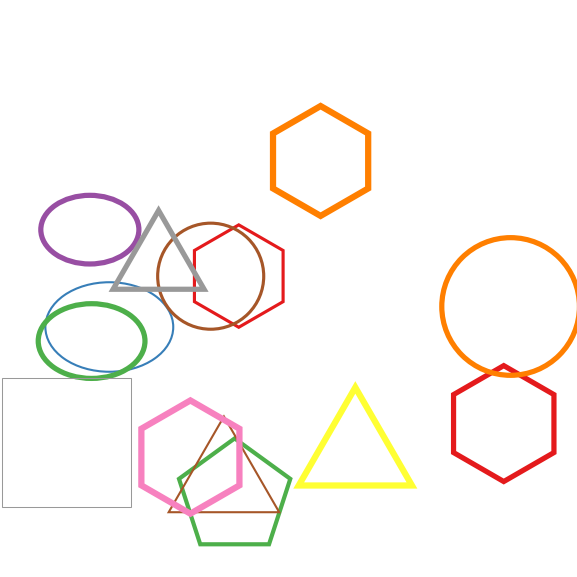[{"shape": "hexagon", "thickness": 1.5, "radius": 0.44, "center": [0.413, 0.521]}, {"shape": "hexagon", "thickness": 2.5, "radius": 0.5, "center": [0.872, 0.266]}, {"shape": "oval", "thickness": 1, "radius": 0.55, "center": [0.189, 0.433]}, {"shape": "oval", "thickness": 2.5, "radius": 0.46, "center": [0.159, 0.409]}, {"shape": "pentagon", "thickness": 2, "radius": 0.51, "center": [0.406, 0.139]}, {"shape": "oval", "thickness": 2.5, "radius": 0.42, "center": [0.156, 0.601]}, {"shape": "hexagon", "thickness": 3, "radius": 0.48, "center": [0.555, 0.72]}, {"shape": "circle", "thickness": 2.5, "radius": 0.6, "center": [0.884, 0.468]}, {"shape": "triangle", "thickness": 3, "radius": 0.57, "center": [0.615, 0.215]}, {"shape": "circle", "thickness": 1.5, "radius": 0.46, "center": [0.365, 0.521]}, {"shape": "triangle", "thickness": 1, "radius": 0.55, "center": [0.388, 0.167]}, {"shape": "hexagon", "thickness": 3, "radius": 0.49, "center": [0.33, 0.208]}, {"shape": "square", "thickness": 0.5, "radius": 0.56, "center": [0.116, 0.233]}, {"shape": "triangle", "thickness": 2.5, "radius": 0.45, "center": [0.275, 0.544]}]